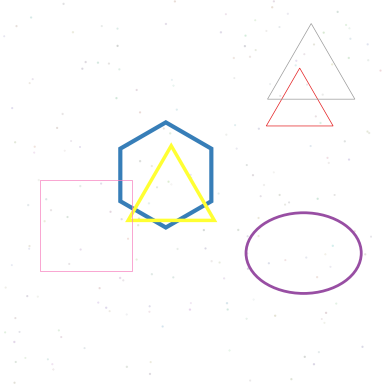[{"shape": "triangle", "thickness": 0.5, "radius": 0.5, "center": [0.778, 0.723]}, {"shape": "hexagon", "thickness": 3, "radius": 0.68, "center": [0.431, 0.546]}, {"shape": "oval", "thickness": 2, "radius": 0.75, "center": [0.789, 0.343]}, {"shape": "triangle", "thickness": 2.5, "radius": 0.65, "center": [0.445, 0.492]}, {"shape": "square", "thickness": 0.5, "radius": 0.59, "center": [0.224, 0.414]}, {"shape": "triangle", "thickness": 0.5, "radius": 0.66, "center": [0.808, 0.808]}]